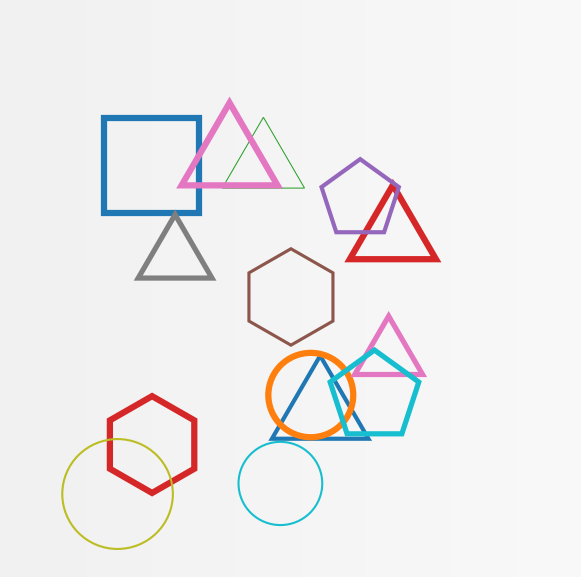[{"shape": "square", "thickness": 3, "radius": 0.41, "center": [0.261, 0.712]}, {"shape": "triangle", "thickness": 2, "radius": 0.48, "center": [0.551, 0.287]}, {"shape": "circle", "thickness": 3, "radius": 0.37, "center": [0.535, 0.315]}, {"shape": "triangle", "thickness": 0.5, "radius": 0.41, "center": [0.453, 0.714]}, {"shape": "triangle", "thickness": 3, "radius": 0.43, "center": [0.676, 0.593]}, {"shape": "hexagon", "thickness": 3, "radius": 0.42, "center": [0.262, 0.229]}, {"shape": "pentagon", "thickness": 2, "radius": 0.35, "center": [0.62, 0.654]}, {"shape": "hexagon", "thickness": 1.5, "radius": 0.42, "center": [0.501, 0.485]}, {"shape": "triangle", "thickness": 2.5, "radius": 0.34, "center": [0.669, 0.384]}, {"shape": "triangle", "thickness": 3, "radius": 0.48, "center": [0.395, 0.726]}, {"shape": "triangle", "thickness": 2.5, "radius": 0.37, "center": [0.301, 0.554]}, {"shape": "circle", "thickness": 1, "radius": 0.48, "center": [0.202, 0.144]}, {"shape": "circle", "thickness": 1, "radius": 0.36, "center": [0.482, 0.162]}, {"shape": "pentagon", "thickness": 2.5, "radius": 0.4, "center": [0.644, 0.313]}]